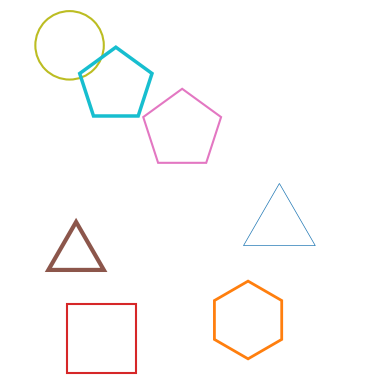[{"shape": "triangle", "thickness": 0.5, "radius": 0.54, "center": [0.726, 0.416]}, {"shape": "hexagon", "thickness": 2, "radius": 0.5, "center": [0.644, 0.169]}, {"shape": "square", "thickness": 1.5, "radius": 0.45, "center": [0.265, 0.121]}, {"shape": "triangle", "thickness": 3, "radius": 0.42, "center": [0.198, 0.34]}, {"shape": "pentagon", "thickness": 1.5, "radius": 0.53, "center": [0.473, 0.663]}, {"shape": "circle", "thickness": 1.5, "radius": 0.44, "center": [0.181, 0.882]}, {"shape": "pentagon", "thickness": 2.5, "radius": 0.49, "center": [0.301, 0.779]}]